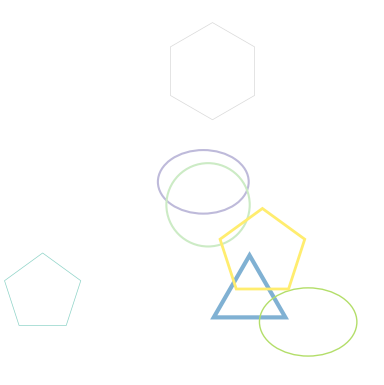[{"shape": "pentagon", "thickness": 0.5, "radius": 0.52, "center": [0.111, 0.239]}, {"shape": "oval", "thickness": 1.5, "radius": 0.59, "center": [0.528, 0.528]}, {"shape": "triangle", "thickness": 3, "radius": 0.54, "center": [0.648, 0.229]}, {"shape": "oval", "thickness": 1, "radius": 0.63, "center": [0.8, 0.164]}, {"shape": "hexagon", "thickness": 0.5, "radius": 0.63, "center": [0.552, 0.815]}, {"shape": "circle", "thickness": 1.5, "radius": 0.54, "center": [0.54, 0.468]}, {"shape": "pentagon", "thickness": 2, "radius": 0.58, "center": [0.682, 0.343]}]